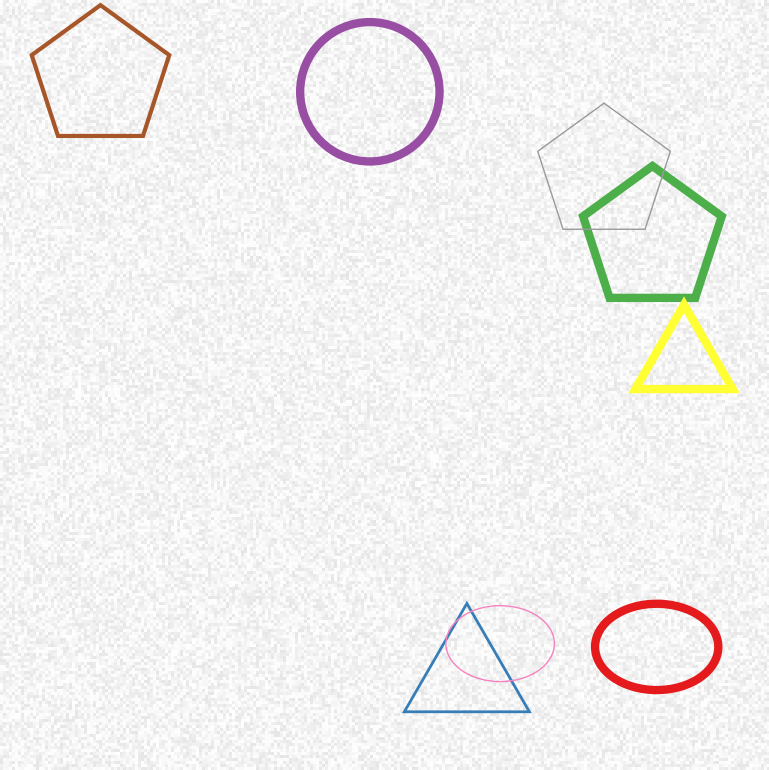[{"shape": "oval", "thickness": 3, "radius": 0.4, "center": [0.853, 0.16]}, {"shape": "triangle", "thickness": 1, "radius": 0.47, "center": [0.606, 0.122]}, {"shape": "pentagon", "thickness": 3, "radius": 0.47, "center": [0.847, 0.69]}, {"shape": "circle", "thickness": 3, "radius": 0.45, "center": [0.48, 0.881]}, {"shape": "triangle", "thickness": 3, "radius": 0.37, "center": [0.888, 0.531]}, {"shape": "pentagon", "thickness": 1.5, "radius": 0.47, "center": [0.131, 0.899]}, {"shape": "oval", "thickness": 0.5, "radius": 0.35, "center": [0.65, 0.164]}, {"shape": "pentagon", "thickness": 0.5, "radius": 0.45, "center": [0.784, 0.775]}]